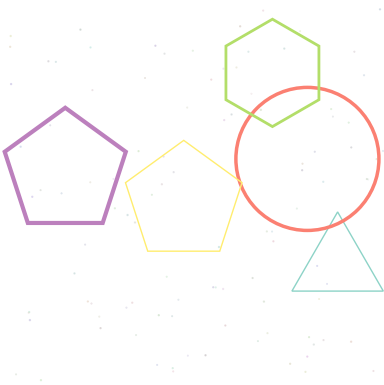[{"shape": "triangle", "thickness": 1, "radius": 0.69, "center": [0.877, 0.312]}, {"shape": "circle", "thickness": 2.5, "radius": 0.93, "center": [0.798, 0.587]}, {"shape": "hexagon", "thickness": 2, "radius": 0.7, "center": [0.708, 0.811]}, {"shape": "pentagon", "thickness": 3, "radius": 0.83, "center": [0.169, 0.555]}, {"shape": "pentagon", "thickness": 1, "radius": 0.8, "center": [0.477, 0.476]}]